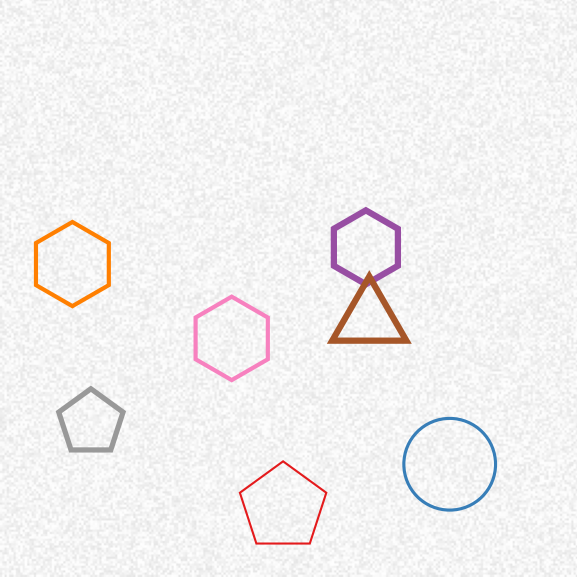[{"shape": "pentagon", "thickness": 1, "radius": 0.39, "center": [0.49, 0.122]}, {"shape": "circle", "thickness": 1.5, "radius": 0.4, "center": [0.779, 0.195]}, {"shape": "hexagon", "thickness": 3, "radius": 0.32, "center": [0.634, 0.571]}, {"shape": "hexagon", "thickness": 2, "radius": 0.36, "center": [0.125, 0.542]}, {"shape": "triangle", "thickness": 3, "radius": 0.37, "center": [0.639, 0.446]}, {"shape": "hexagon", "thickness": 2, "radius": 0.36, "center": [0.401, 0.413]}, {"shape": "pentagon", "thickness": 2.5, "radius": 0.29, "center": [0.157, 0.267]}]